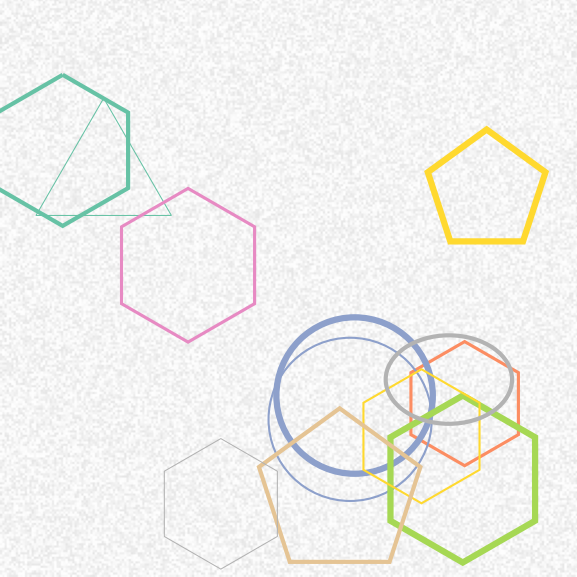[{"shape": "triangle", "thickness": 0.5, "radius": 0.68, "center": [0.18, 0.694]}, {"shape": "hexagon", "thickness": 2, "radius": 0.65, "center": [0.109, 0.739]}, {"shape": "hexagon", "thickness": 1.5, "radius": 0.54, "center": [0.805, 0.3]}, {"shape": "circle", "thickness": 3, "radius": 0.68, "center": [0.614, 0.314]}, {"shape": "circle", "thickness": 1, "radius": 0.71, "center": [0.606, 0.273]}, {"shape": "hexagon", "thickness": 1.5, "radius": 0.67, "center": [0.326, 0.54]}, {"shape": "hexagon", "thickness": 3, "radius": 0.72, "center": [0.801, 0.17]}, {"shape": "pentagon", "thickness": 3, "radius": 0.54, "center": [0.843, 0.668]}, {"shape": "hexagon", "thickness": 1, "radius": 0.58, "center": [0.73, 0.244]}, {"shape": "pentagon", "thickness": 2, "radius": 0.73, "center": [0.588, 0.145]}, {"shape": "hexagon", "thickness": 0.5, "radius": 0.57, "center": [0.382, 0.127]}, {"shape": "oval", "thickness": 2, "radius": 0.55, "center": [0.777, 0.342]}]